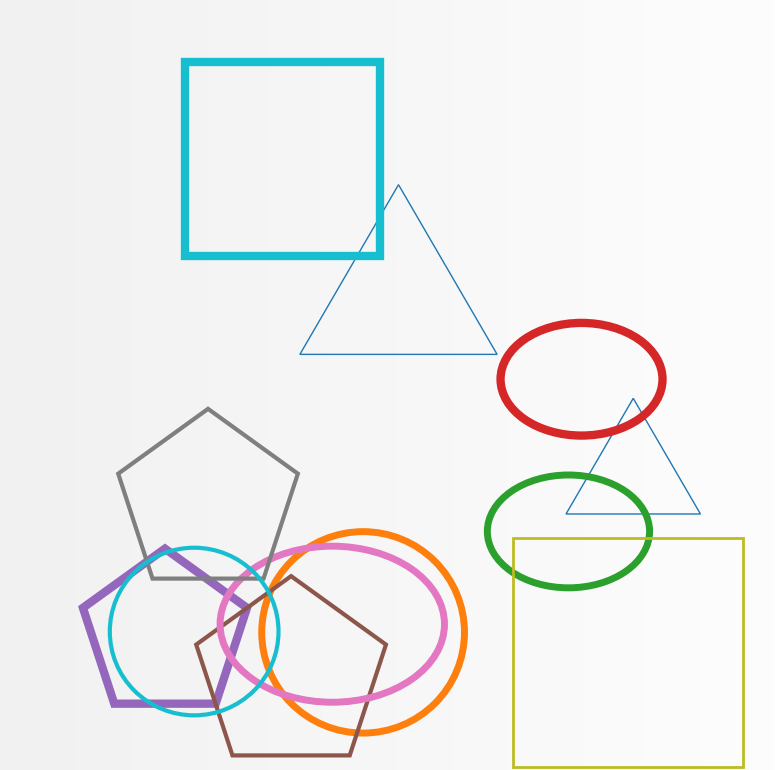[{"shape": "triangle", "thickness": 0.5, "radius": 0.73, "center": [0.514, 0.613]}, {"shape": "triangle", "thickness": 0.5, "radius": 0.5, "center": [0.817, 0.383]}, {"shape": "circle", "thickness": 2.5, "radius": 0.65, "center": [0.469, 0.179]}, {"shape": "oval", "thickness": 2.5, "radius": 0.52, "center": [0.733, 0.31]}, {"shape": "oval", "thickness": 3, "radius": 0.52, "center": [0.75, 0.507]}, {"shape": "pentagon", "thickness": 3, "radius": 0.56, "center": [0.213, 0.176]}, {"shape": "pentagon", "thickness": 1.5, "radius": 0.64, "center": [0.376, 0.123]}, {"shape": "oval", "thickness": 2.5, "radius": 0.72, "center": [0.429, 0.189]}, {"shape": "pentagon", "thickness": 1.5, "radius": 0.61, "center": [0.268, 0.347]}, {"shape": "square", "thickness": 1, "radius": 0.74, "center": [0.81, 0.153]}, {"shape": "circle", "thickness": 1.5, "radius": 0.54, "center": [0.251, 0.18]}, {"shape": "square", "thickness": 3, "radius": 0.63, "center": [0.364, 0.793]}]